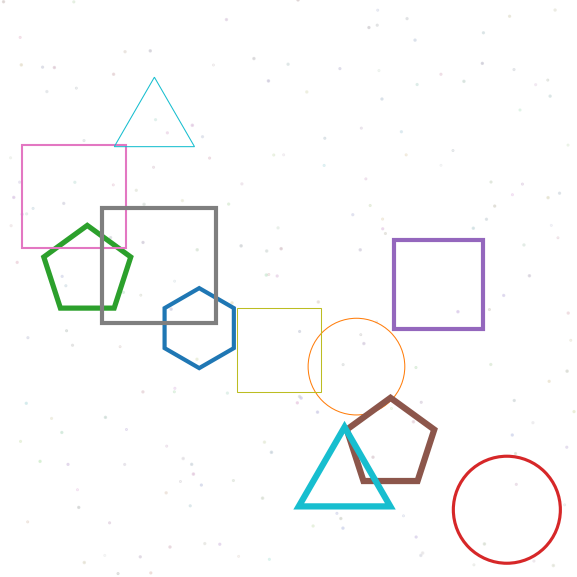[{"shape": "hexagon", "thickness": 2, "radius": 0.35, "center": [0.345, 0.431]}, {"shape": "circle", "thickness": 0.5, "radius": 0.42, "center": [0.617, 0.364]}, {"shape": "pentagon", "thickness": 2.5, "radius": 0.4, "center": [0.151, 0.53]}, {"shape": "circle", "thickness": 1.5, "radius": 0.46, "center": [0.878, 0.116]}, {"shape": "square", "thickness": 2, "radius": 0.39, "center": [0.76, 0.506]}, {"shape": "pentagon", "thickness": 3, "radius": 0.4, "center": [0.676, 0.231]}, {"shape": "square", "thickness": 1, "radius": 0.45, "center": [0.128, 0.659]}, {"shape": "square", "thickness": 2, "radius": 0.5, "center": [0.275, 0.54]}, {"shape": "square", "thickness": 0.5, "radius": 0.36, "center": [0.483, 0.393]}, {"shape": "triangle", "thickness": 3, "radius": 0.46, "center": [0.597, 0.168]}, {"shape": "triangle", "thickness": 0.5, "radius": 0.4, "center": [0.267, 0.785]}]